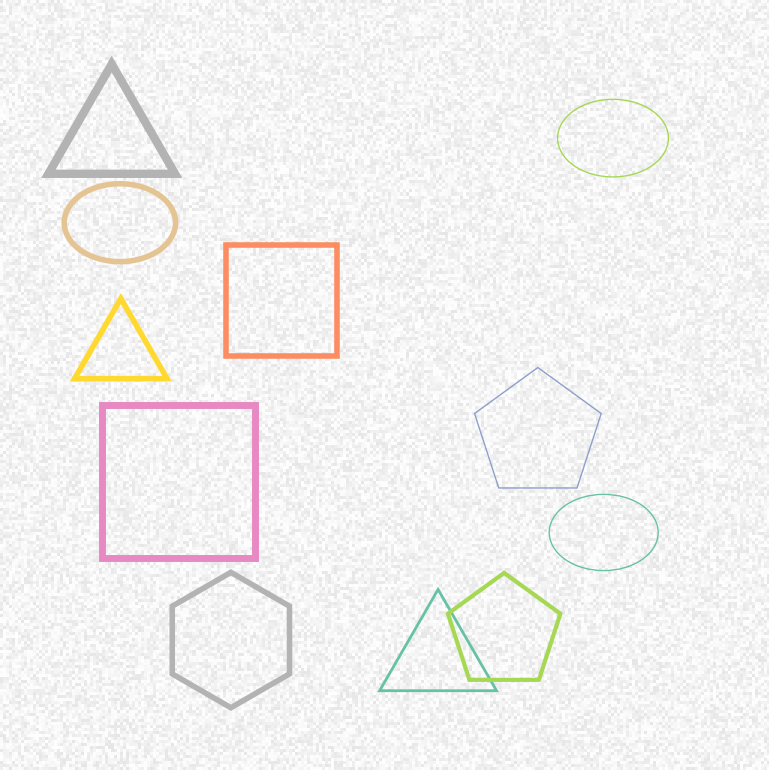[{"shape": "triangle", "thickness": 1, "radius": 0.44, "center": [0.569, 0.147]}, {"shape": "oval", "thickness": 0.5, "radius": 0.35, "center": [0.784, 0.308]}, {"shape": "square", "thickness": 2, "radius": 0.36, "center": [0.365, 0.609]}, {"shape": "pentagon", "thickness": 0.5, "radius": 0.43, "center": [0.699, 0.436]}, {"shape": "square", "thickness": 2.5, "radius": 0.5, "center": [0.232, 0.374]}, {"shape": "oval", "thickness": 0.5, "radius": 0.36, "center": [0.796, 0.821]}, {"shape": "pentagon", "thickness": 1.5, "radius": 0.38, "center": [0.655, 0.179]}, {"shape": "triangle", "thickness": 2, "radius": 0.35, "center": [0.157, 0.543]}, {"shape": "oval", "thickness": 2, "radius": 0.36, "center": [0.156, 0.711]}, {"shape": "triangle", "thickness": 3, "radius": 0.48, "center": [0.145, 0.822]}, {"shape": "hexagon", "thickness": 2, "radius": 0.44, "center": [0.3, 0.169]}]